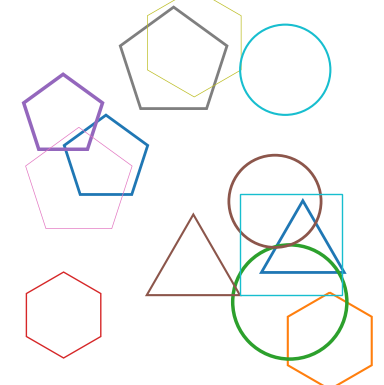[{"shape": "triangle", "thickness": 2, "radius": 0.62, "center": [0.787, 0.354]}, {"shape": "pentagon", "thickness": 2, "radius": 0.57, "center": [0.275, 0.587]}, {"shape": "hexagon", "thickness": 1.5, "radius": 0.63, "center": [0.857, 0.114]}, {"shape": "circle", "thickness": 2.5, "radius": 0.74, "center": [0.753, 0.216]}, {"shape": "hexagon", "thickness": 1, "radius": 0.56, "center": [0.165, 0.182]}, {"shape": "pentagon", "thickness": 2.5, "radius": 0.54, "center": [0.164, 0.699]}, {"shape": "triangle", "thickness": 1.5, "radius": 0.7, "center": [0.502, 0.303]}, {"shape": "circle", "thickness": 2, "radius": 0.6, "center": [0.714, 0.477]}, {"shape": "pentagon", "thickness": 0.5, "radius": 0.73, "center": [0.205, 0.524]}, {"shape": "pentagon", "thickness": 2, "radius": 0.73, "center": [0.451, 0.836]}, {"shape": "hexagon", "thickness": 0.5, "radius": 0.7, "center": [0.505, 0.889]}, {"shape": "circle", "thickness": 1.5, "radius": 0.59, "center": [0.741, 0.819]}, {"shape": "square", "thickness": 1, "radius": 0.66, "center": [0.756, 0.364]}]